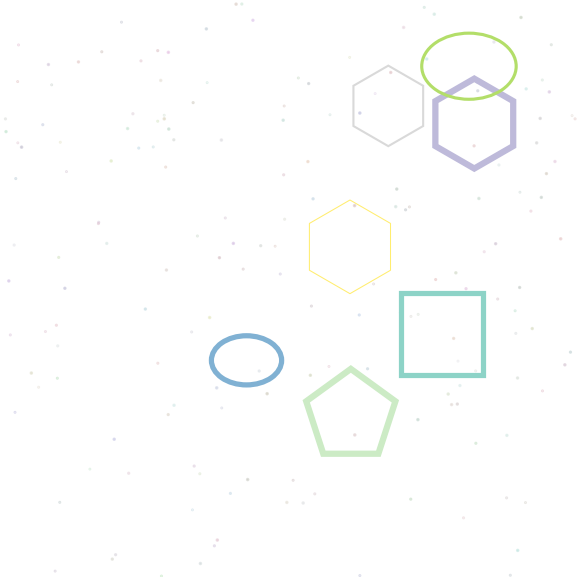[{"shape": "square", "thickness": 2.5, "radius": 0.36, "center": [0.765, 0.421]}, {"shape": "hexagon", "thickness": 3, "radius": 0.39, "center": [0.821, 0.785]}, {"shape": "oval", "thickness": 2.5, "radius": 0.3, "center": [0.427, 0.375]}, {"shape": "oval", "thickness": 1.5, "radius": 0.41, "center": [0.812, 0.884]}, {"shape": "hexagon", "thickness": 1, "radius": 0.35, "center": [0.672, 0.816]}, {"shape": "pentagon", "thickness": 3, "radius": 0.41, "center": [0.607, 0.279]}, {"shape": "hexagon", "thickness": 0.5, "radius": 0.41, "center": [0.606, 0.572]}]